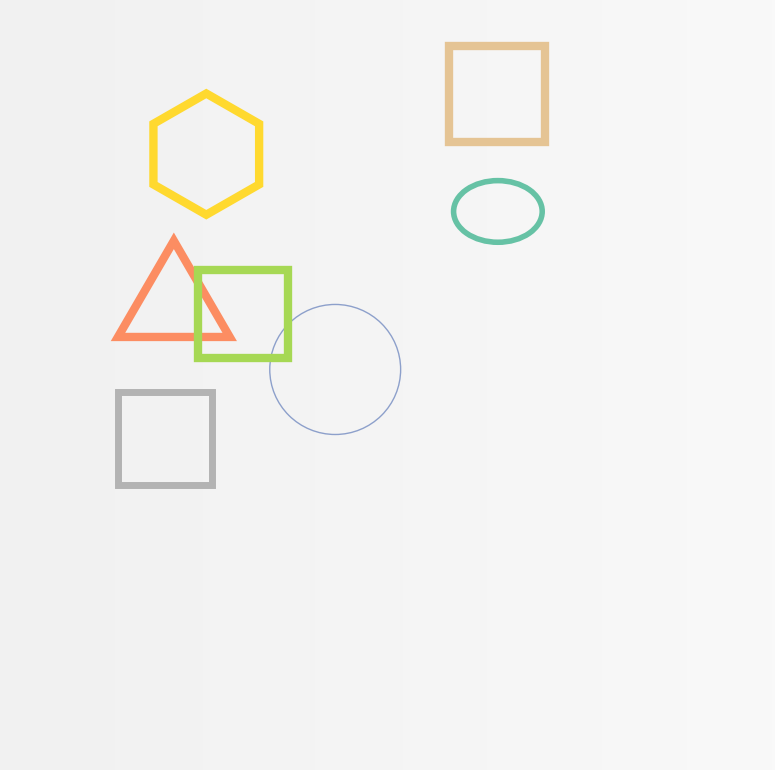[{"shape": "oval", "thickness": 2, "radius": 0.29, "center": [0.642, 0.725]}, {"shape": "triangle", "thickness": 3, "radius": 0.42, "center": [0.224, 0.604]}, {"shape": "circle", "thickness": 0.5, "radius": 0.42, "center": [0.433, 0.52]}, {"shape": "square", "thickness": 3, "radius": 0.29, "center": [0.314, 0.592]}, {"shape": "hexagon", "thickness": 3, "radius": 0.39, "center": [0.266, 0.8]}, {"shape": "square", "thickness": 3, "radius": 0.31, "center": [0.641, 0.878]}, {"shape": "square", "thickness": 2.5, "radius": 0.3, "center": [0.213, 0.431]}]